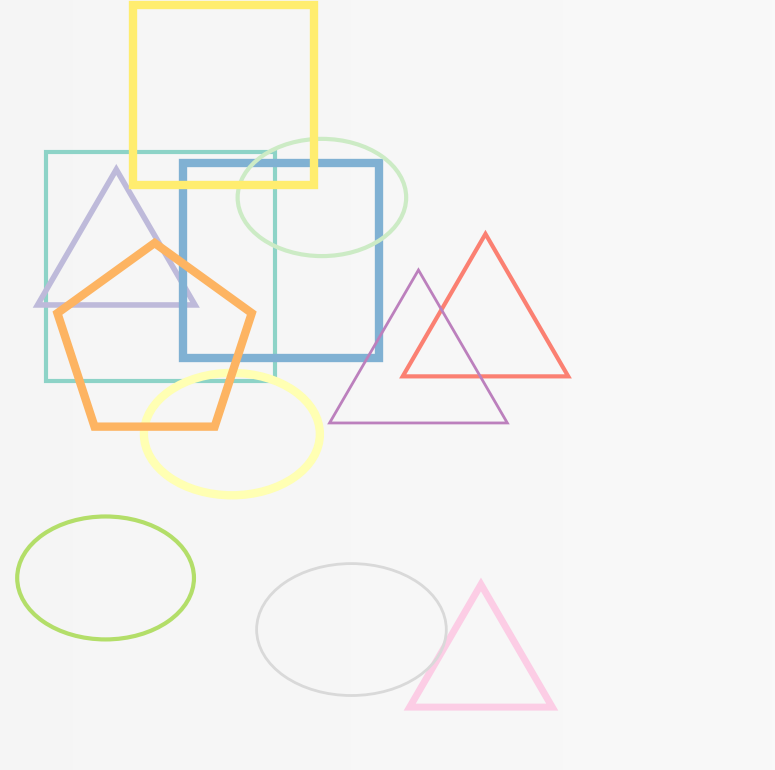[{"shape": "square", "thickness": 1.5, "radius": 0.74, "center": [0.207, 0.654]}, {"shape": "oval", "thickness": 3, "radius": 0.57, "center": [0.299, 0.436]}, {"shape": "triangle", "thickness": 2, "radius": 0.59, "center": [0.15, 0.663]}, {"shape": "triangle", "thickness": 1.5, "radius": 0.62, "center": [0.626, 0.573]}, {"shape": "square", "thickness": 3, "radius": 0.63, "center": [0.363, 0.662]}, {"shape": "pentagon", "thickness": 3, "radius": 0.66, "center": [0.199, 0.553]}, {"shape": "oval", "thickness": 1.5, "radius": 0.57, "center": [0.136, 0.249]}, {"shape": "triangle", "thickness": 2.5, "radius": 0.53, "center": [0.621, 0.135]}, {"shape": "oval", "thickness": 1, "radius": 0.61, "center": [0.453, 0.182]}, {"shape": "triangle", "thickness": 1, "radius": 0.66, "center": [0.54, 0.517]}, {"shape": "oval", "thickness": 1.5, "radius": 0.54, "center": [0.415, 0.744]}, {"shape": "square", "thickness": 3, "radius": 0.58, "center": [0.288, 0.876]}]